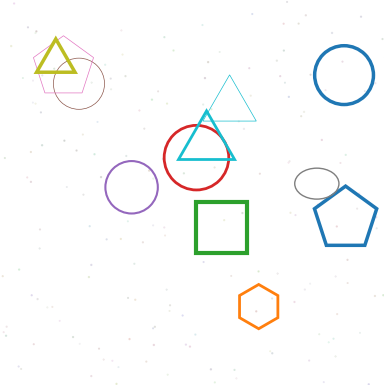[{"shape": "circle", "thickness": 2.5, "radius": 0.38, "center": [0.894, 0.805]}, {"shape": "pentagon", "thickness": 2.5, "radius": 0.42, "center": [0.898, 0.432]}, {"shape": "hexagon", "thickness": 2, "radius": 0.29, "center": [0.672, 0.204]}, {"shape": "square", "thickness": 3, "radius": 0.33, "center": [0.575, 0.41]}, {"shape": "circle", "thickness": 2, "radius": 0.42, "center": [0.51, 0.59]}, {"shape": "circle", "thickness": 1.5, "radius": 0.34, "center": [0.342, 0.514]}, {"shape": "circle", "thickness": 0.5, "radius": 0.33, "center": [0.205, 0.783]}, {"shape": "pentagon", "thickness": 0.5, "radius": 0.41, "center": [0.165, 0.825]}, {"shape": "oval", "thickness": 1, "radius": 0.29, "center": [0.823, 0.523]}, {"shape": "triangle", "thickness": 2.5, "radius": 0.29, "center": [0.145, 0.841]}, {"shape": "triangle", "thickness": 2, "radius": 0.42, "center": [0.536, 0.628]}, {"shape": "triangle", "thickness": 0.5, "radius": 0.4, "center": [0.596, 0.726]}]